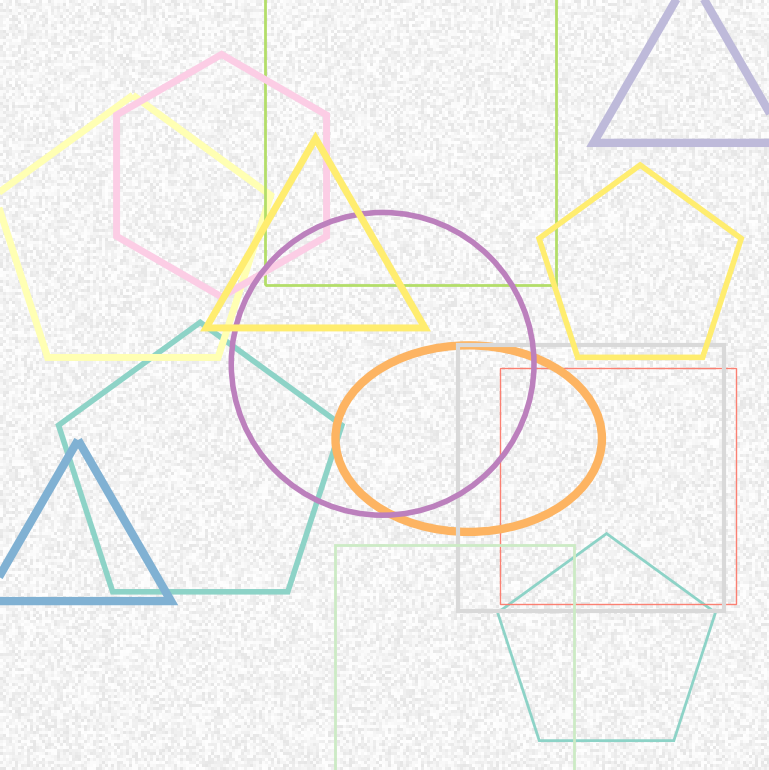[{"shape": "pentagon", "thickness": 2, "radius": 0.97, "center": [0.26, 0.388]}, {"shape": "pentagon", "thickness": 1, "radius": 0.74, "center": [0.788, 0.158]}, {"shape": "pentagon", "thickness": 2.5, "radius": 0.94, "center": [0.173, 0.688]}, {"shape": "triangle", "thickness": 3, "radius": 0.73, "center": [0.896, 0.887]}, {"shape": "square", "thickness": 0.5, "radius": 0.77, "center": [0.802, 0.369]}, {"shape": "triangle", "thickness": 3, "radius": 0.7, "center": [0.101, 0.289]}, {"shape": "oval", "thickness": 3, "radius": 0.87, "center": [0.609, 0.43]}, {"shape": "square", "thickness": 1, "radius": 0.94, "center": [0.533, 0.818]}, {"shape": "hexagon", "thickness": 2.5, "radius": 0.79, "center": [0.288, 0.772]}, {"shape": "square", "thickness": 1.5, "radius": 0.86, "center": [0.767, 0.379]}, {"shape": "circle", "thickness": 2, "radius": 0.98, "center": [0.497, 0.527]}, {"shape": "square", "thickness": 1, "radius": 0.78, "center": [0.59, 0.136]}, {"shape": "pentagon", "thickness": 2, "radius": 0.69, "center": [0.831, 0.648]}, {"shape": "triangle", "thickness": 2.5, "radius": 0.82, "center": [0.41, 0.656]}]